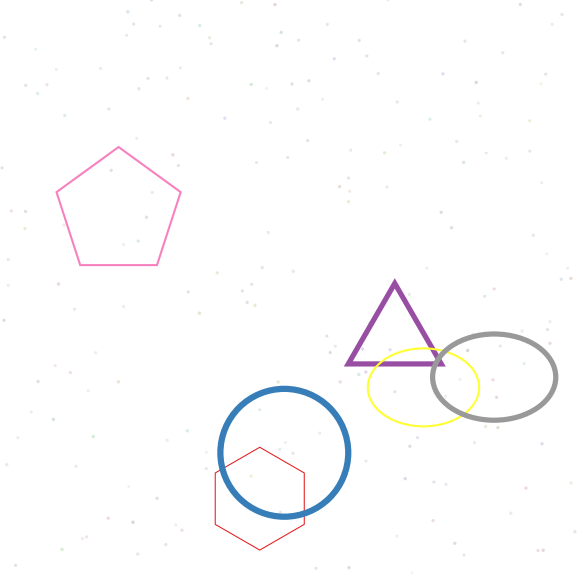[{"shape": "hexagon", "thickness": 0.5, "radius": 0.45, "center": [0.45, 0.136]}, {"shape": "circle", "thickness": 3, "radius": 0.55, "center": [0.492, 0.215]}, {"shape": "triangle", "thickness": 2.5, "radius": 0.46, "center": [0.684, 0.415]}, {"shape": "oval", "thickness": 1, "radius": 0.48, "center": [0.733, 0.328]}, {"shape": "pentagon", "thickness": 1, "radius": 0.57, "center": [0.205, 0.632]}, {"shape": "oval", "thickness": 2.5, "radius": 0.53, "center": [0.856, 0.346]}]